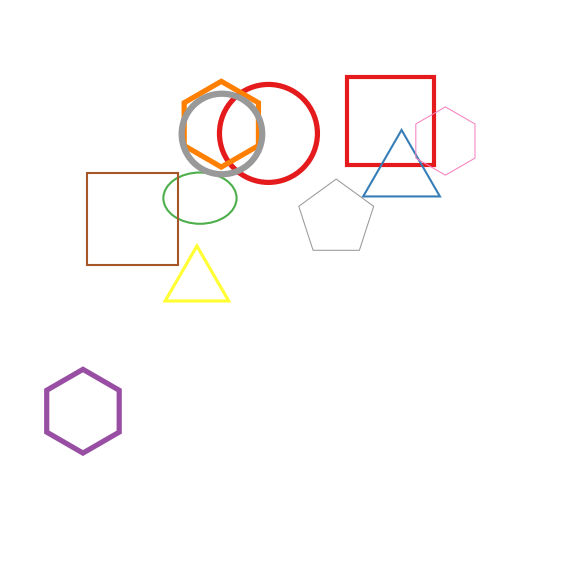[{"shape": "square", "thickness": 2, "radius": 0.38, "center": [0.676, 0.79]}, {"shape": "circle", "thickness": 2.5, "radius": 0.42, "center": [0.465, 0.768]}, {"shape": "triangle", "thickness": 1, "radius": 0.38, "center": [0.695, 0.697]}, {"shape": "oval", "thickness": 1, "radius": 0.32, "center": [0.346, 0.656]}, {"shape": "hexagon", "thickness": 2.5, "radius": 0.36, "center": [0.144, 0.287]}, {"shape": "hexagon", "thickness": 2.5, "radius": 0.37, "center": [0.383, 0.784]}, {"shape": "triangle", "thickness": 1.5, "radius": 0.32, "center": [0.341, 0.51]}, {"shape": "square", "thickness": 1, "radius": 0.4, "center": [0.229, 0.62]}, {"shape": "hexagon", "thickness": 0.5, "radius": 0.3, "center": [0.771, 0.755]}, {"shape": "circle", "thickness": 3, "radius": 0.35, "center": [0.384, 0.767]}, {"shape": "pentagon", "thickness": 0.5, "radius": 0.34, "center": [0.582, 0.621]}]